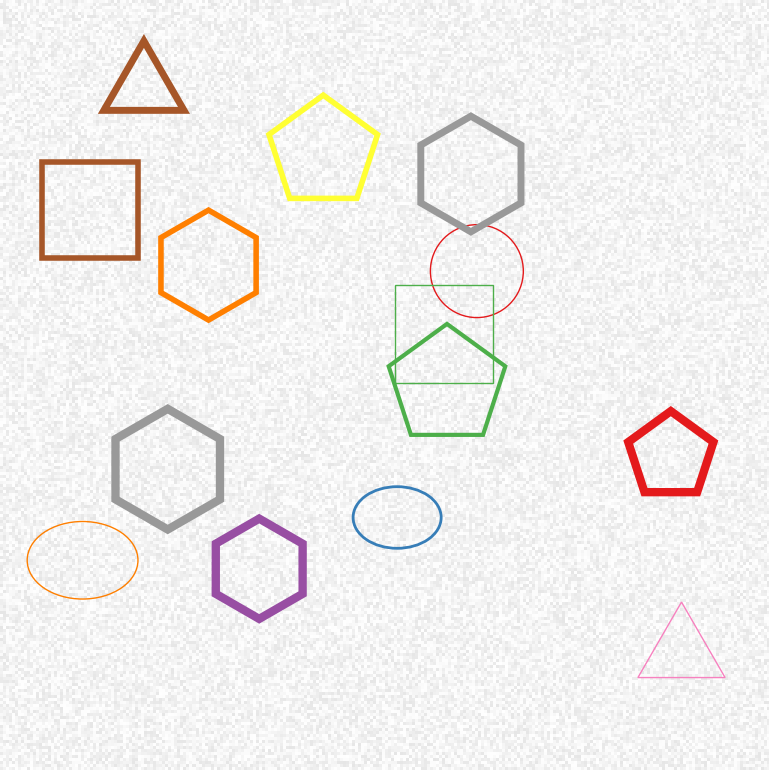[{"shape": "circle", "thickness": 0.5, "radius": 0.3, "center": [0.619, 0.648]}, {"shape": "pentagon", "thickness": 3, "radius": 0.29, "center": [0.871, 0.408]}, {"shape": "oval", "thickness": 1, "radius": 0.29, "center": [0.516, 0.328]}, {"shape": "square", "thickness": 0.5, "radius": 0.32, "center": [0.577, 0.566]}, {"shape": "pentagon", "thickness": 1.5, "radius": 0.4, "center": [0.581, 0.5]}, {"shape": "hexagon", "thickness": 3, "radius": 0.33, "center": [0.337, 0.261]}, {"shape": "oval", "thickness": 0.5, "radius": 0.36, "center": [0.107, 0.272]}, {"shape": "hexagon", "thickness": 2, "radius": 0.36, "center": [0.271, 0.656]}, {"shape": "pentagon", "thickness": 2, "radius": 0.37, "center": [0.42, 0.802]}, {"shape": "triangle", "thickness": 2.5, "radius": 0.3, "center": [0.187, 0.887]}, {"shape": "square", "thickness": 2, "radius": 0.31, "center": [0.117, 0.727]}, {"shape": "triangle", "thickness": 0.5, "radius": 0.33, "center": [0.885, 0.153]}, {"shape": "hexagon", "thickness": 2.5, "radius": 0.38, "center": [0.612, 0.774]}, {"shape": "hexagon", "thickness": 3, "radius": 0.39, "center": [0.218, 0.391]}]